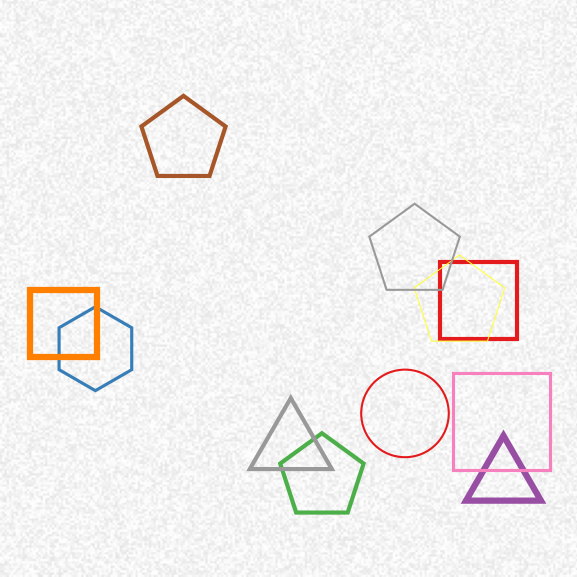[{"shape": "circle", "thickness": 1, "radius": 0.38, "center": [0.701, 0.283]}, {"shape": "square", "thickness": 2, "radius": 0.34, "center": [0.828, 0.479]}, {"shape": "hexagon", "thickness": 1.5, "radius": 0.36, "center": [0.165, 0.395]}, {"shape": "pentagon", "thickness": 2, "radius": 0.38, "center": [0.557, 0.173]}, {"shape": "triangle", "thickness": 3, "radius": 0.37, "center": [0.872, 0.17]}, {"shape": "square", "thickness": 3, "radius": 0.29, "center": [0.109, 0.44]}, {"shape": "pentagon", "thickness": 0.5, "radius": 0.41, "center": [0.796, 0.475]}, {"shape": "pentagon", "thickness": 2, "radius": 0.38, "center": [0.318, 0.756]}, {"shape": "square", "thickness": 1.5, "radius": 0.42, "center": [0.869, 0.269]}, {"shape": "pentagon", "thickness": 1, "radius": 0.41, "center": [0.718, 0.564]}, {"shape": "triangle", "thickness": 2, "radius": 0.41, "center": [0.504, 0.228]}]